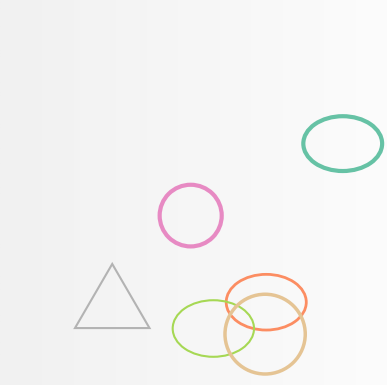[{"shape": "oval", "thickness": 3, "radius": 0.51, "center": [0.884, 0.627]}, {"shape": "oval", "thickness": 2, "radius": 0.52, "center": [0.687, 0.215]}, {"shape": "circle", "thickness": 3, "radius": 0.4, "center": [0.492, 0.44]}, {"shape": "oval", "thickness": 1.5, "radius": 0.52, "center": [0.551, 0.147]}, {"shape": "circle", "thickness": 2.5, "radius": 0.52, "center": [0.684, 0.132]}, {"shape": "triangle", "thickness": 1.5, "radius": 0.56, "center": [0.29, 0.203]}]